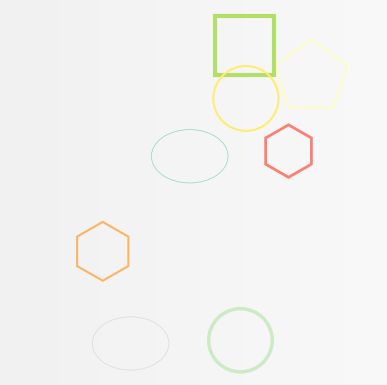[{"shape": "oval", "thickness": 0.5, "radius": 0.49, "center": [0.49, 0.594]}, {"shape": "pentagon", "thickness": 1, "radius": 0.49, "center": [0.803, 0.8]}, {"shape": "hexagon", "thickness": 2, "radius": 0.34, "center": [0.745, 0.608]}, {"shape": "hexagon", "thickness": 1.5, "radius": 0.38, "center": [0.265, 0.347]}, {"shape": "square", "thickness": 3, "radius": 0.39, "center": [0.631, 0.882]}, {"shape": "oval", "thickness": 0.5, "radius": 0.49, "center": [0.337, 0.108]}, {"shape": "circle", "thickness": 2.5, "radius": 0.41, "center": [0.621, 0.116]}, {"shape": "circle", "thickness": 1.5, "radius": 0.42, "center": [0.635, 0.744]}]